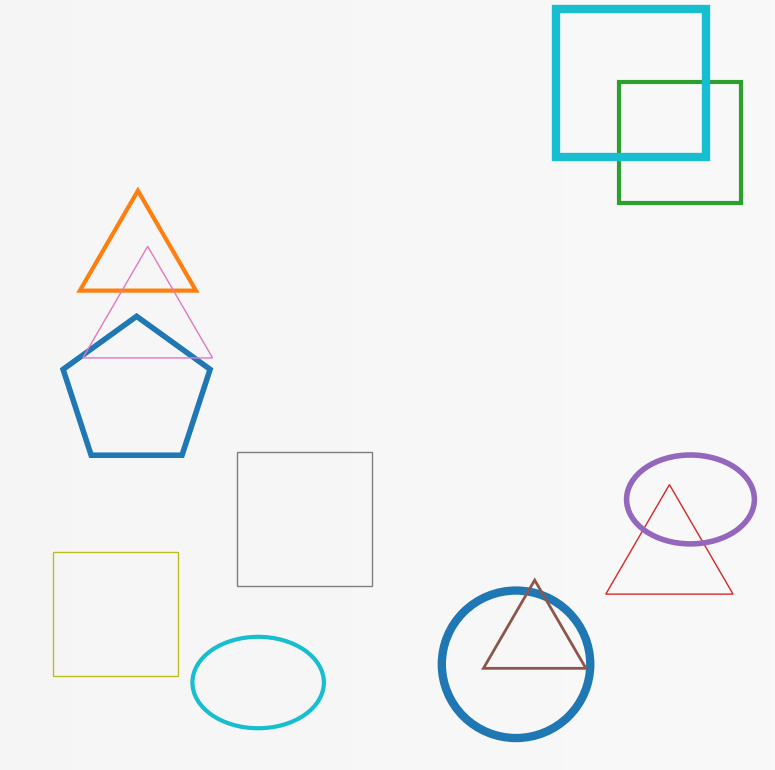[{"shape": "pentagon", "thickness": 2, "radius": 0.5, "center": [0.176, 0.49]}, {"shape": "circle", "thickness": 3, "radius": 0.48, "center": [0.666, 0.137]}, {"shape": "triangle", "thickness": 1.5, "radius": 0.43, "center": [0.178, 0.666]}, {"shape": "square", "thickness": 1.5, "radius": 0.39, "center": [0.877, 0.815]}, {"shape": "triangle", "thickness": 0.5, "radius": 0.47, "center": [0.864, 0.276]}, {"shape": "oval", "thickness": 2, "radius": 0.41, "center": [0.891, 0.351]}, {"shape": "triangle", "thickness": 1, "radius": 0.38, "center": [0.69, 0.17]}, {"shape": "triangle", "thickness": 0.5, "radius": 0.48, "center": [0.191, 0.583]}, {"shape": "square", "thickness": 0.5, "radius": 0.44, "center": [0.393, 0.326]}, {"shape": "square", "thickness": 0.5, "radius": 0.4, "center": [0.149, 0.202]}, {"shape": "oval", "thickness": 1.5, "radius": 0.42, "center": [0.333, 0.114]}, {"shape": "square", "thickness": 3, "radius": 0.48, "center": [0.814, 0.892]}]